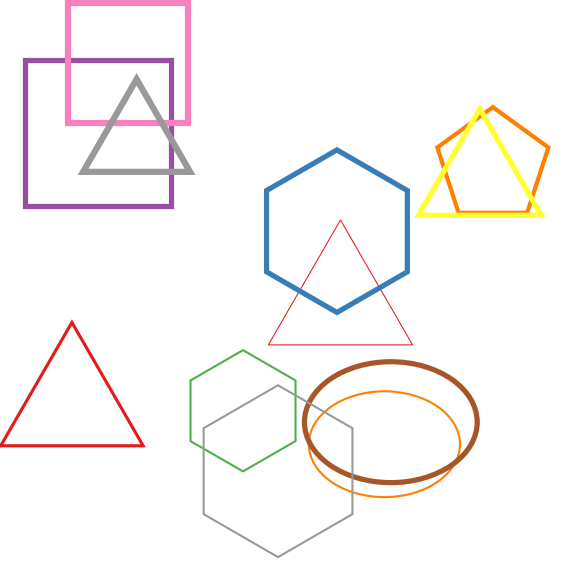[{"shape": "triangle", "thickness": 0.5, "radius": 0.72, "center": [0.59, 0.474]}, {"shape": "triangle", "thickness": 1.5, "radius": 0.71, "center": [0.125, 0.298]}, {"shape": "hexagon", "thickness": 2.5, "radius": 0.7, "center": [0.583, 0.599]}, {"shape": "hexagon", "thickness": 1, "radius": 0.52, "center": [0.421, 0.288]}, {"shape": "square", "thickness": 2.5, "radius": 0.63, "center": [0.17, 0.769]}, {"shape": "oval", "thickness": 1, "radius": 0.65, "center": [0.666, 0.23]}, {"shape": "pentagon", "thickness": 2, "radius": 0.51, "center": [0.853, 0.713]}, {"shape": "triangle", "thickness": 2.5, "radius": 0.61, "center": [0.831, 0.688]}, {"shape": "oval", "thickness": 2.5, "radius": 0.75, "center": [0.677, 0.268]}, {"shape": "square", "thickness": 3, "radius": 0.52, "center": [0.222, 0.89]}, {"shape": "hexagon", "thickness": 1, "radius": 0.74, "center": [0.481, 0.183]}, {"shape": "triangle", "thickness": 3, "radius": 0.53, "center": [0.236, 0.755]}]